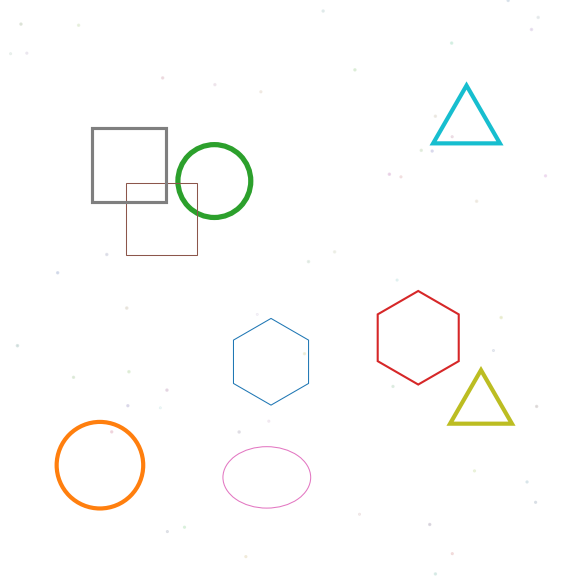[{"shape": "hexagon", "thickness": 0.5, "radius": 0.38, "center": [0.469, 0.373]}, {"shape": "circle", "thickness": 2, "radius": 0.37, "center": [0.173, 0.194]}, {"shape": "circle", "thickness": 2.5, "radius": 0.32, "center": [0.371, 0.686]}, {"shape": "hexagon", "thickness": 1, "radius": 0.41, "center": [0.724, 0.414]}, {"shape": "square", "thickness": 0.5, "radius": 0.31, "center": [0.28, 0.62]}, {"shape": "oval", "thickness": 0.5, "radius": 0.38, "center": [0.462, 0.172]}, {"shape": "square", "thickness": 1.5, "radius": 0.32, "center": [0.224, 0.714]}, {"shape": "triangle", "thickness": 2, "radius": 0.31, "center": [0.833, 0.296]}, {"shape": "triangle", "thickness": 2, "radius": 0.33, "center": [0.808, 0.784]}]